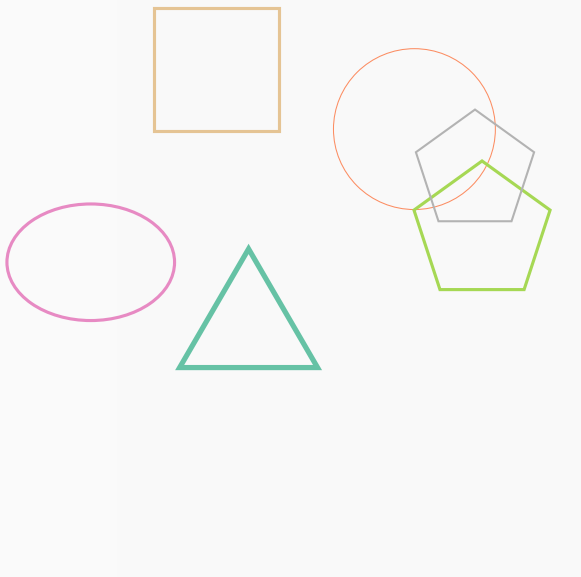[{"shape": "triangle", "thickness": 2.5, "radius": 0.68, "center": [0.428, 0.431]}, {"shape": "circle", "thickness": 0.5, "radius": 0.7, "center": [0.713, 0.776]}, {"shape": "oval", "thickness": 1.5, "radius": 0.72, "center": [0.156, 0.545]}, {"shape": "pentagon", "thickness": 1.5, "radius": 0.62, "center": [0.829, 0.597]}, {"shape": "square", "thickness": 1.5, "radius": 0.54, "center": [0.373, 0.879]}, {"shape": "pentagon", "thickness": 1, "radius": 0.53, "center": [0.817, 0.703]}]